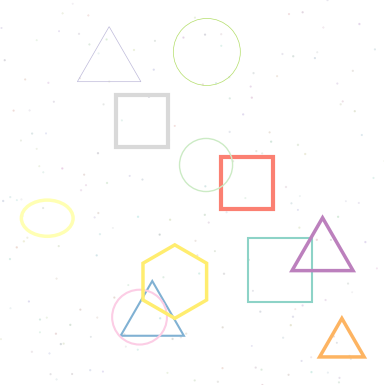[{"shape": "square", "thickness": 1.5, "radius": 0.42, "center": [0.727, 0.298]}, {"shape": "oval", "thickness": 2.5, "radius": 0.34, "center": [0.123, 0.433]}, {"shape": "triangle", "thickness": 0.5, "radius": 0.48, "center": [0.283, 0.836]}, {"shape": "square", "thickness": 3, "radius": 0.34, "center": [0.641, 0.525]}, {"shape": "triangle", "thickness": 1.5, "radius": 0.47, "center": [0.395, 0.175]}, {"shape": "triangle", "thickness": 2.5, "radius": 0.33, "center": [0.888, 0.106]}, {"shape": "circle", "thickness": 0.5, "radius": 0.44, "center": [0.537, 0.865]}, {"shape": "circle", "thickness": 1.5, "radius": 0.36, "center": [0.362, 0.176]}, {"shape": "square", "thickness": 3, "radius": 0.34, "center": [0.369, 0.685]}, {"shape": "triangle", "thickness": 2.5, "radius": 0.46, "center": [0.838, 0.343]}, {"shape": "circle", "thickness": 1, "radius": 0.34, "center": [0.535, 0.571]}, {"shape": "hexagon", "thickness": 2.5, "radius": 0.48, "center": [0.454, 0.269]}]